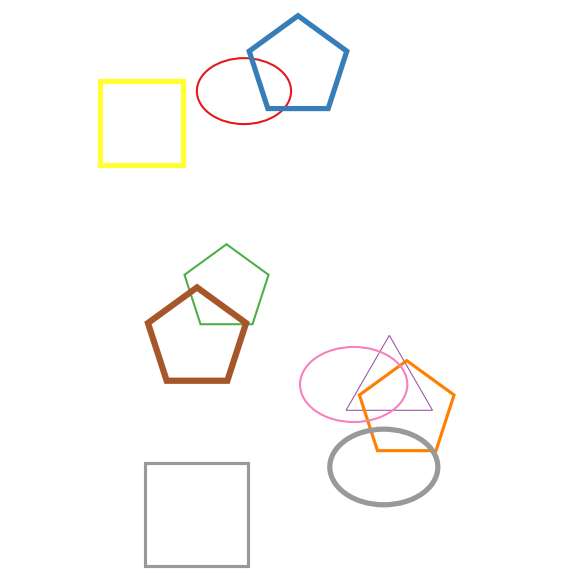[{"shape": "oval", "thickness": 1, "radius": 0.41, "center": [0.422, 0.841]}, {"shape": "pentagon", "thickness": 2.5, "radius": 0.44, "center": [0.516, 0.883]}, {"shape": "pentagon", "thickness": 1, "radius": 0.38, "center": [0.392, 0.5]}, {"shape": "triangle", "thickness": 0.5, "radius": 0.43, "center": [0.674, 0.332]}, {"shape": "pentagon", "thickness": 1.5, "radius": 0.43, "center": [0.704, 0.289]}, {"shape": "square", "thickness": 2.5, "radius": 0.36, "center": [0.244, 0.786]}, {"shape": "pentagon", "thickness": 3, "radius": 0.45, "center": [0.341, 0.412]}, {"shape": "oval", "thickness": 1, "radius": 0.46, "center": [0.612, 0.333]}, {"shape": "oval", "thickness": 2.5, "radius": 0.47, "center": [0.665, 0.191]}, {"shape": "square", "thickness": 1.5, "radius": 0.45, "center": [0.341, 0.107]}]